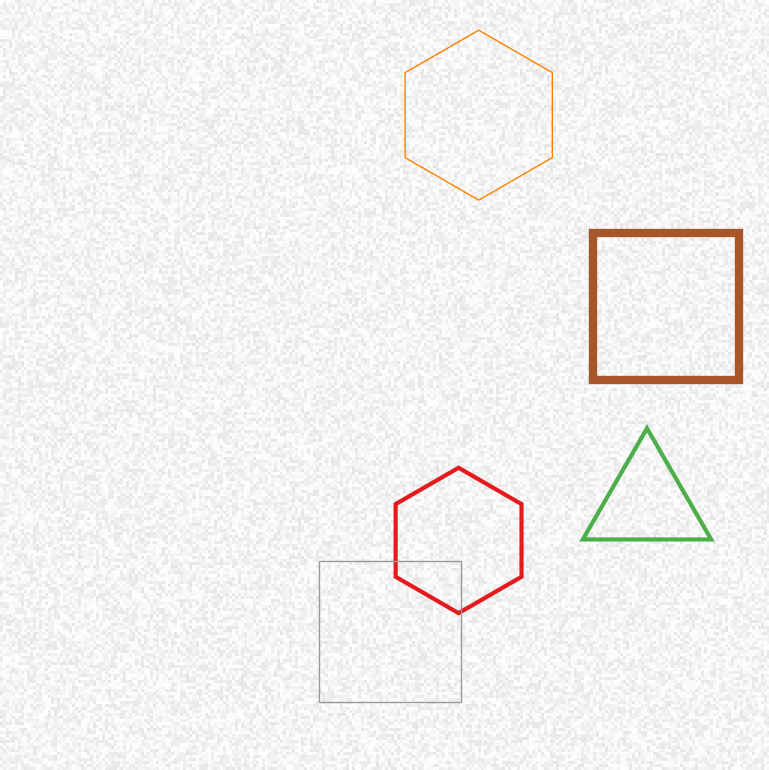[{"shape": "hexagon", "thickness": 1.5, "radius": 0.47, "center": [0.596, 0.298]}, {"shape": "triangle", "thickness": 1.5, "radius": 0.48, "center": [0.84, 0.348]}, {"shape": "hexagon", "thickness": 0.5, "radius": 0.55, "center": [0.622, 0.85]}, {"shape": "square", "thickness": 3, "radius": 0.48, "center": [0.865, 0.602]}, {"shape": "square", "thickness": 0.5, "radius": 0.46, "center": [0.507, 0.18]}]